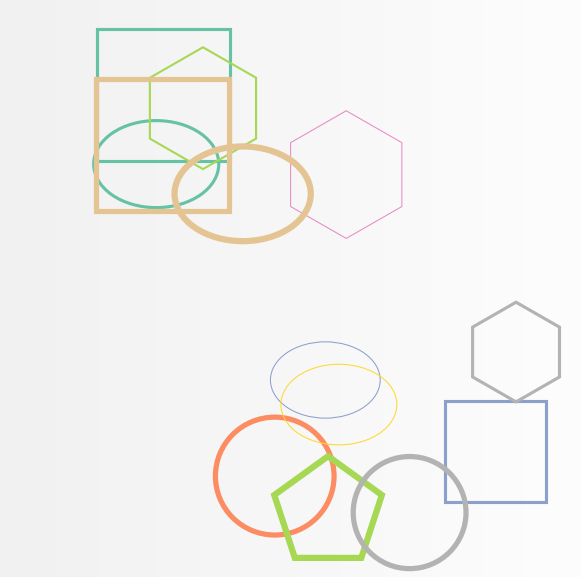[{"shape": "oval", "thickness": 1.5, "radius": 0.54, "center": [0.269, 0.715]}, {"shape": "square", "thickness": 1.5, "radius": 0.57, "center": [0.282, 0.835]}, {"shape": "circle", "thickness": 2.5, "radius": 0.51, "center": [0.473, 0.175]}, {"shape": "oval", "thickness": 0.5, "radius": 0.47, "center": [0.56, 0.341]}, {"shape": "square", "thickness": 1.5, "radius": 0.43, "center": [0.852, 0.218]}, {"shape": "hexagon", "thickness": 0.5, "radius": 0.55, "center": [0.596, 0.697]}, {"shape": "pentagon", "thickness": 3, "radius": 0.49, "center": [0.564, 0.112]}, {"shape": "hexagon", "thickness": 1, "radius": 0.53, "center": [0.349, 0.812]}, {"shape": "oval", "thickness": 0.5, "radius": 0.5, "center": [0.583, 0.299]}, {"shape": "square", "thickness": 2.5, "radius": 0.57, "center": [0.28, 0.748]}, {"shape": "oval", "thickness": 3, "radius": 0.59, "center": [0.417, 0.664]}, {"shape": "hexagon", "thickness": 1.5, "radius": 0.43, "center": [0.888, 0.39]}, {"shape": "circle", "thickness": 2.5, "radius": 0.49, "center": [0.705, 0.112]}]